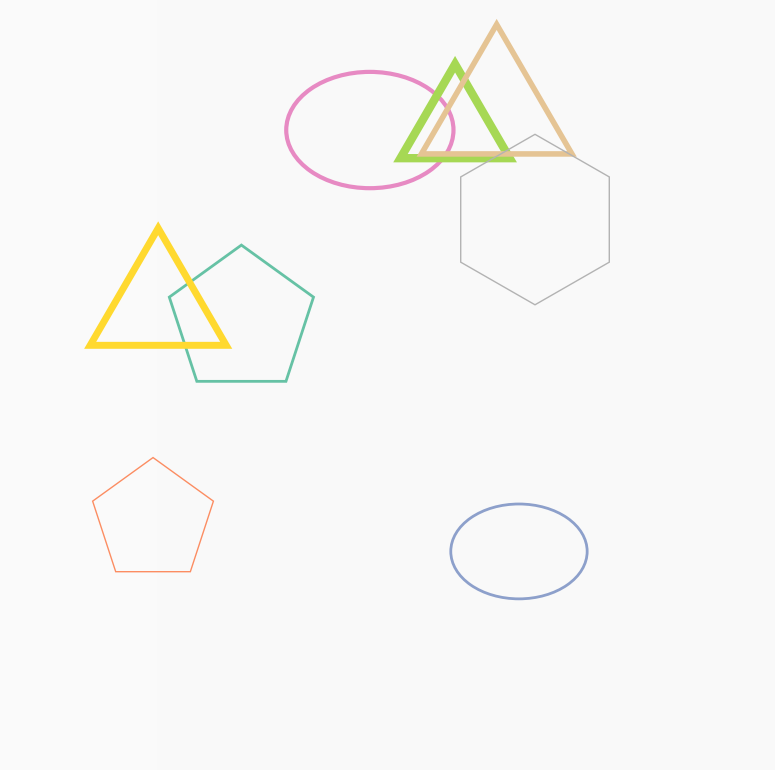[{"shape": "pentagon", "thickness": 1, "radius": 0.49, "center": [0.311, 0.584]}, {"shape": "pentagon", "thickness": 0.5, "radius": 0.41, "center": [0.197, 0.324]}, {"shape": "oval", "thickness": 1, "radius": 0.44, "center": [0.67, 0.284]}, {"shape": "oval", "thickness": 1.5, "radius": 0.54, "center": [0.477, 0.831]}, {"shape": "triangle", "thickness": 3, "radius": 0.41, "center": [0.587, 0.835]}, {"shape": "triangle", "thickness": 2.5, "radius": 0.51, "center": [0.204, 0.602]}, {"shape": "triangle", "thickness": 2, "radius": 0.56, "center": [0.641, 0.856]}, {"shape": "hexagon", "thickness": 0.5, "radius": 0.55, "center": [0.69, 0.715]}]